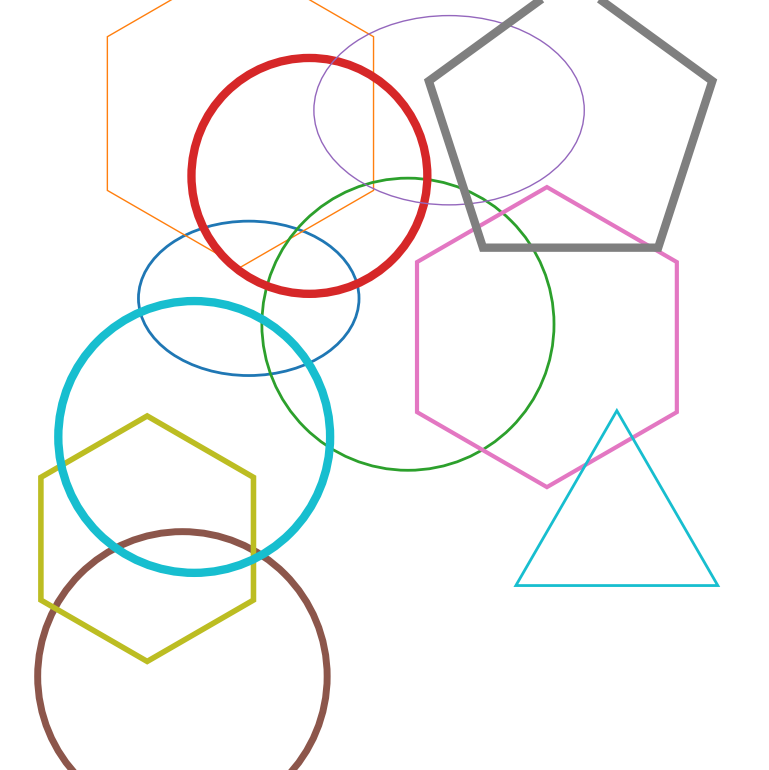[{"shape": "oval", "thickness": 1, "radius": 0.72, "center": [0.323, 0.613]}, {"shape": "hexagon", "thickness": 0.5, "radius": 1.0, "center": [0.312, 0.853]}, {"shape": "circle", "thickness": 1, "radius": 0.95, "center": [0.53, 0.579]}, {"shape": "circle", "thickness": 3, "radius": 0.77, "center": [0.402, 0.772]}, {"shape": "oval", "thickness": 0.5, "radius": 0.88, "center": [0.583, 0.857]}, {"shape": "circle", "thickness": 2.5, "radius": 0.94, "center": [0.237, 0.122]}, {"shape": "hexagon", "thickness": 1.5, "radius": 0.97, "center": [0.71, 0.562]}, {"shape": "pentagon", "thickness": 3, "radius": 0.97, "center": [0.741, 0.835]}, {"shape": "hexagon", "thickness": 2, "radius": 0.8, "center": [0.191, 0.3]}, {"shape": "circle", "thickness": 3, "radius": 0.88, "center": [0.252, 0.433]}, {"shape": "triangle", "thickness": 1, "radius": 0.76, "center": [0.801, 0.315]}]